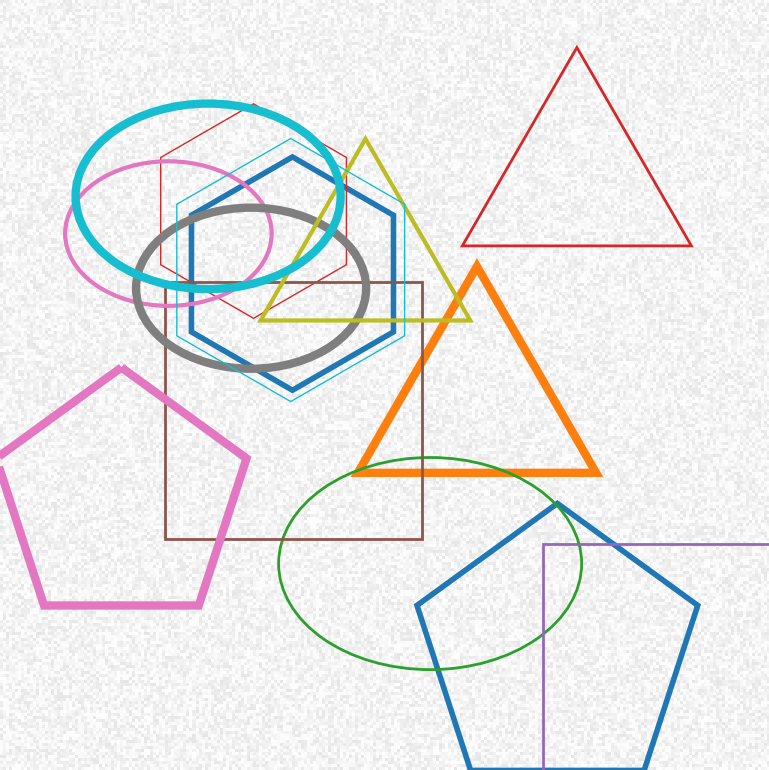[{"shape": "pentagon", "thickness": 2, "radius": 0.96, "center": [0.724, 0.155]}, {"shape": "hexagon", "thickness": 2, "radius": 0.76, "center": [0.38, 0.645]}, {"shape": "triangle", "thickness": 3, "radius": 0.89, "center": [0.619, 0.475]}, {"shape": "oval", "thickness": 1, "radius": 0.98, "center": [0.559, 0.268]}, {"shape": "hexagon", "thickness": 0.5, "radius": 0.7, "center": [0.329, 0.726]}, {"shape": "triangle", "thickness": 1, "radius": 0.86, "center": [0.749, 0.767]}, {"shape": "square", "thickness": 1, "radius": 0.81, "center": [0.867, 0.131]}, {"shape": "square", "thickness": 1, "radius": 0.84, "center": [0.381, 0.467]}, {"shape": "oval", "thickness": 1.5, "radius": 0.67, "center": [0.219, 0.697]}, {"shape": "pentagon", "thickness": 3, "radius": 0.85, "center": [0.158, 0.352]}, {"shape": "oval", "thickness": 3, "radius": 0.75, "center": [0.326, 0.626]}, {"shape": "triangle", "thickness": 1.5, "radius": 0.79, "center": [0.475, 0.662]}, {"shape": "oval", "thickness": 3, "radius": 0.86, "center": [0.27, 0.745]}, {"shape": "hexagon", "thickness": 0.5, "radius": 0.85, "center": [0.378, 0.649]}]